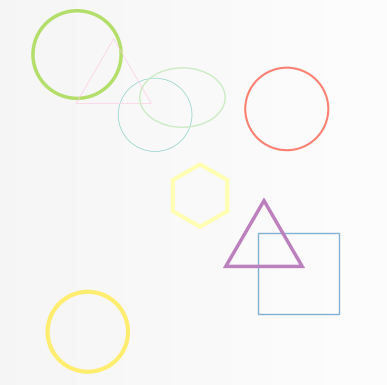[{"shape": "circle", "thickness": 0.5, "radius": 0.48, "center": [0.4, 0.702]}, {"shape": "hexagon", "thickness": 3, "radius": 0.41, "center": [0.516, 0.492]}, {"shape": "circle", "thickness": 1.5, "radius": 0.54, "center": [0.74, 0.717]}, {"shape": "square", "thickness": 1, "radius": 0.52, "center": [0.771, 0.289]}, {"shape": "circle", "thickness": 2.5, "radius": 0.57, "center": [0.199, 0.858]}, {"shape": "triangle", "thickness": 0.5, "radius": 0.56, "center": [0.293, 0.787]}, {"shape": "triangle", "thickness": 2.5, "radius": 0.57, "center": [0.681, 0.365]}, {"shape": "oval", "thickness": 1, "radius": 0.55, "center": [0.471, 0.747]}, {"shape": "circle", "thickness": 3, "radius": 0.52, "center": [0.227, 0.138]}]